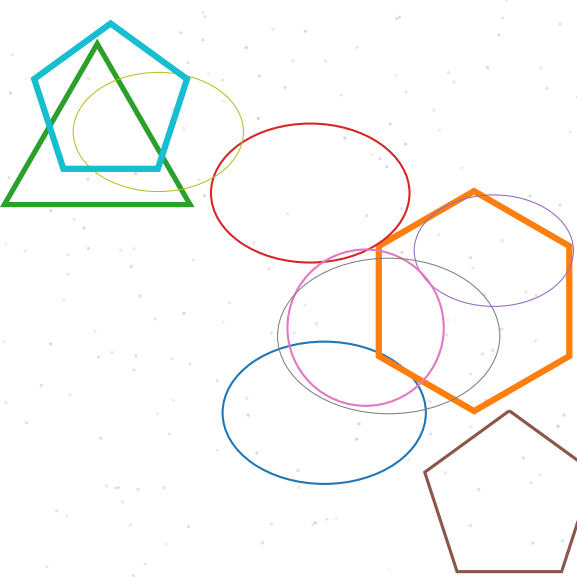[{"shape": "oval", "thickness": 1, "radius": 0.88, "center": [0.561, 0.284]}, {"shape": "hexagon", "thickness": 3, "radius": 0.95, "center": [0.821, 0.478]}, {"shape": "triangle", "thickness": 2.5, "radius": 0.93, "center": [0.168, 0.738]}, {"shape": "oval", "thickness": 1, "radius": 0.86, "center": [0.537, 0.665]}, {"shape": "oval", "thickness": 0.5, "radius": 0.69, "center": [0.855, 0.565]}, {"shape": "pentagon", "thickness": 1.5, "radius": 0.77, "center": [0.882, 0.134]}, {"shape": "circle", "thickness": 1, "radius": 0.68, "center": [0.633, 0.432]}, {"shape": "oval", "thickness": 0.5, "radius": 0.96, "center": [0.673, 0.417]}, {"shape": "oval", "thickness": 0.5, "radius": 0.74, "center": [0.274, 0.771]}, {"shape": "pentagon", "thickness": 3, "radius": 0.7, "center": [0.192, 0.819]}]